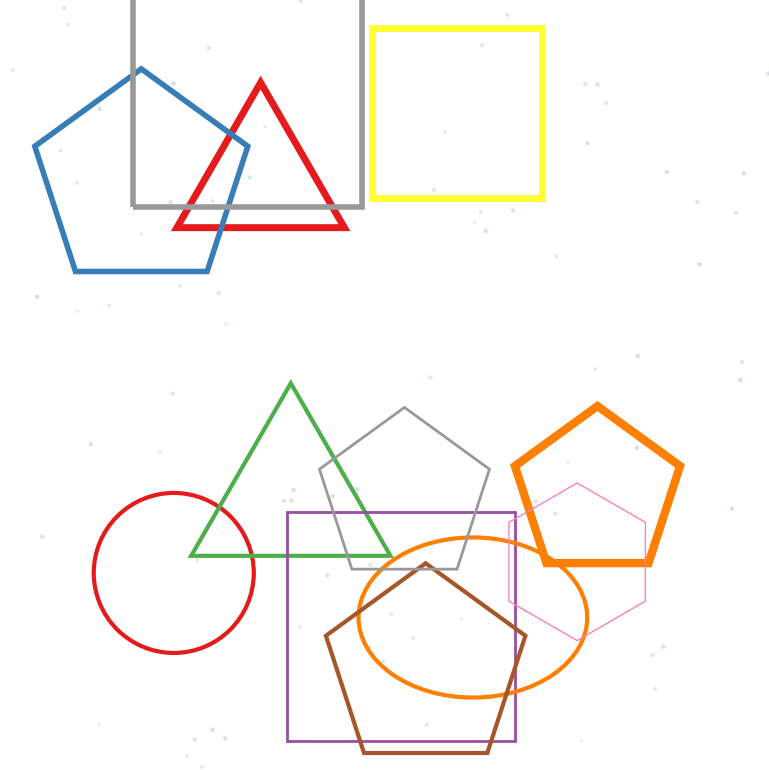[{"shape": "triangle", "thickness": 2.5, "radius": 0.63, "center": [0.338, 0.767]}, {"shape": "circle", "thickness": 1.5, "radius": 0.52, "center": [0.226, 0.256]}, {"shape": "pentagon", "thickness": 2, "radius": 0.73, "center": [0.184, 0.765]}, {"shape": "triangle", "thickness": 1.5, "radius": 0.75, "center": [0.378, 0.353]}, {"shape": "square", "thickness": 1, "radius": 0.74, "center": [0.521, 0.186]}, {"shape": "oval", "thickness": 1.5, "radius": 0.74, "center": [0.614, 0.198]}, {"shape": "pentagon", "thickness": 3, "radius": 0.56, "center": [0.776, 0.36]}, {"shape": "square", "thickness": 2.5, "radius": 0.55, "center": [0.594, 0.853]}, {"shape": "pentagon", "thickness": 1.5, "radius": 0.68, "center": [0.553, 0.132]}, {"shape": "hexagon", "thickness": 0.5, "radius": 0.51, "center": [0.75, 0.27]}, {"shape": "pentagon", "thickness": 1, "radius": 0.58, "center": [0.525, 0.355]}, {"shape": "square", "thickness": 2, "radius": 0.74, "center": [0.321, 0.879]}]